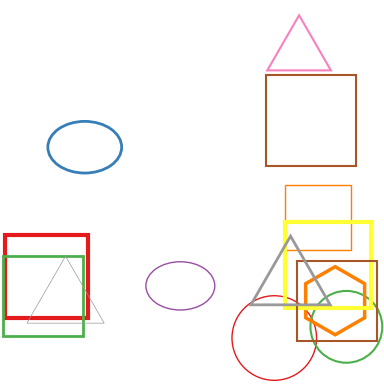[{"shape": "square", "thickness": 3, "radius": 0.54, "center": [0.121, 0.283]}, {"shape": "circle", "thickness": 1, "radius": 0.55, "center": [0.712, 0.122]}, {"shape": "oval", "thickness": 2, "radius": 0.48, "center": [0.22, 0.618]}, {"shape": "circle", "thickness": 1.5, "radius": 0.47, "center": [0.9, 0.151]}, {"shape": "square", "thickness": 2, "radius": 0.52, "center": [0.112, 0.231]}, {"shape": "oval", "thickness": 1, "radius": 0.45, "center": [0.468, 0.257]}, {"shape": "square", "thickness": 1, "radius": 0.42, "center": [0.826, 0.435]}, {"shape": "hexagon", "thickness": 2.5, "radius": 0.44, "center": [0.871, 0.219]}, {"shape": "square", "thickness": 3, "radius": 0.56, "center": [0.852, 0.311]}, {"shape": "square", "thickness": 1.5, "radius": 0.59, "center": [0.808, 0.687]}, {"shape": "square", "thickness": 1.5, "radius": 0.52, "center": [0.875, 0.219]}, {"shape": "triangle", "thickness": 1.5, "radius": 0.48, "center": [0.777, 0.865]}, {"shape": "triangle", "thickness": 2, "radius": 0.59, "center": [0.755, 0.268]}, {"shape": "triangle", "thickness": 0.5, "radius": 0.58, "center": [0.17, 0.219]}]